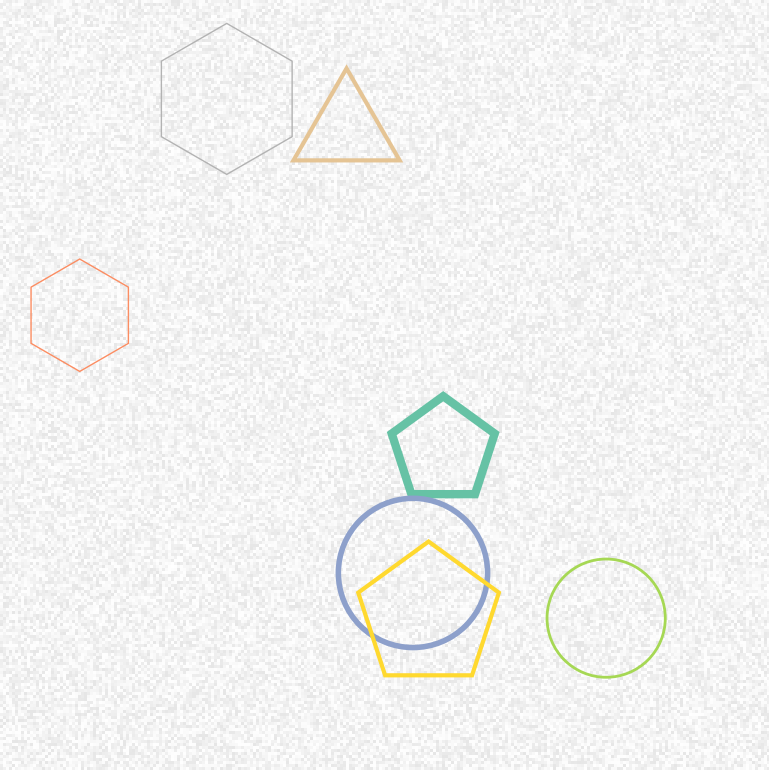[{"shape": "pentagon", "thickness": 3, "radius": 0.35, "center": [0.576, 0.415]}, {"shape": "hexagon", "thickness": 0.5, "radius": 0.36, "center": [0.104, 0.591]}, {"shape": "circle", "thickness": 2, "radius": 0.48, "center": [0.536, 0.256]}, {"shape": "circle", "thickness": 1, "radius": 0.38, "center": [0.787, 0.197]}, {"shape": "pentagon", "thickness": 1.5, "radius": 0.48, "center": [0.557, 0.201]}, {"shape": "triangle", "thickness": 1.5, "radius": 0.4, "center": [0.45, 0.832]}, {"shape": "hexagon", "thickness": 0.5, "radius": 0.49, "center": [0.294, 0.872]}]